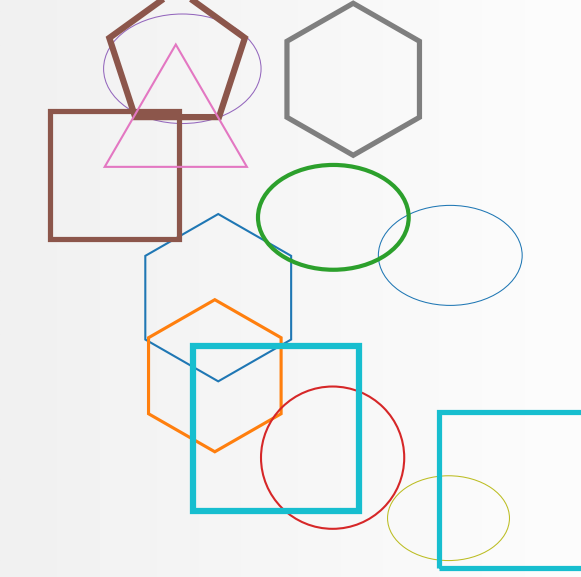[{"shape": "oval", "thickness": 0.5, "radius": 0.62, "center": [0.775, 0.557]}, {"shape": "hexagon", "thickness": 1, "radius": 0.72, "center": [0.375, 0.484]}, {"shape": "hexagon", "thickness": 1.5, "radius": 0.66, "center": [0.37, 0.349]}, {"shape": "oval", "thickness": 2, "radius": 0.65, "center": [0.573, 0.623]}, {"shape": "circle", "thickness": 1, "radius": 0.62, "center": [0.572, 0.207]}, {"shape": "oval", "thickness": 0.5, "radius": 0.68, "center": [0.314, 0.88]}, {"shape": "pentagon", "thickness": 3, "radius": 0.61, "center": [0.305, 0.896]}, {"shape": "square", "thickness": 2.5, "radius": 0.56, "center": [0.197, 0.696]}, {"shape": "triangle", "thickness": 1, "radius": 0.71, "center": [0.302, 0.781]}, {"shape": "hexagon", "thickness": 2.5, "radius": 0.66, "center": [0.608, 0.862]}, {"shape": "oval", "thickness": 0.5, "radius": 0.52, "center": [0.772, 0.102]}, {"shape": "square", "thickness": 2.5, "radius": 0.68, "center": [0.891, 0.151]}, {"shape": "square", "thickness": 3, "radius": 0.71, "center": [0.474, 0.256]}]